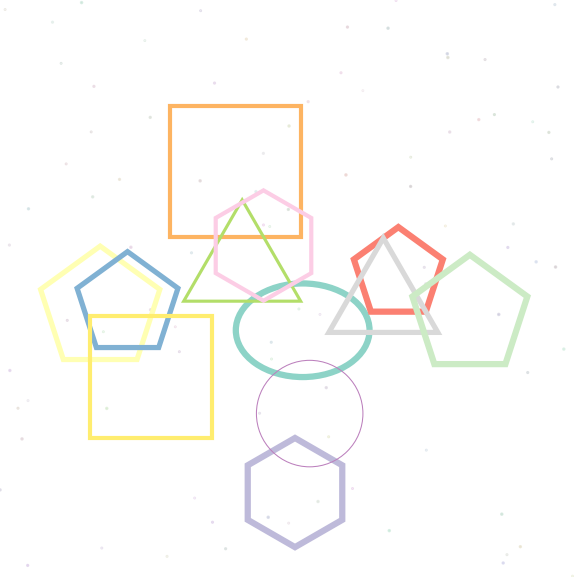[{"shape": "oval", "thickness": 3, "radius": 0.58, "center": [0.524, 0.427]}, {"shape": "pentagon", "thickness": 2.5, "radius": 0.54, "center": [0.173, 0.464]}, {"shape": "hexagon", "thickness": 3, "radius": 0.47, "center": [0.511, 0.146]}, {"shape": "pentagon", "thickness": 3, "radius": 0.4, "center": [0.69, 0.525]}, {"shape": "pentagon", "thickness": 2.5, "radius": 0.46, "center": [0.221, 0.472]}, {"shape": "square", "thickness": 2, "radius": 0.57, "center": [0.408, 0.702]}, {"shape": "triangle", "thickness": 1.5, "radius": 0.58, "center": [0.419, 0.536]}, {"shape": "hexagon", "thickness": 2, "radius": 0.48, "center": [0.456, 0.574]}, {"shape": "triangle", "thickness": 2.5, "radius": 0.54, "center": [0.664, 0.478]}, {"shape": "circle", "thickness": 0.5, "radius": 0.46, "center": [0.536, 0.283]}, {"shape": "pentagon", "thickness": 3, "radius": 0.52, "center": [0.814, 0.453]}, {"shape": "square", "thickness": 2, "radius": 0.53, "center": [0.262, 0.346]}]